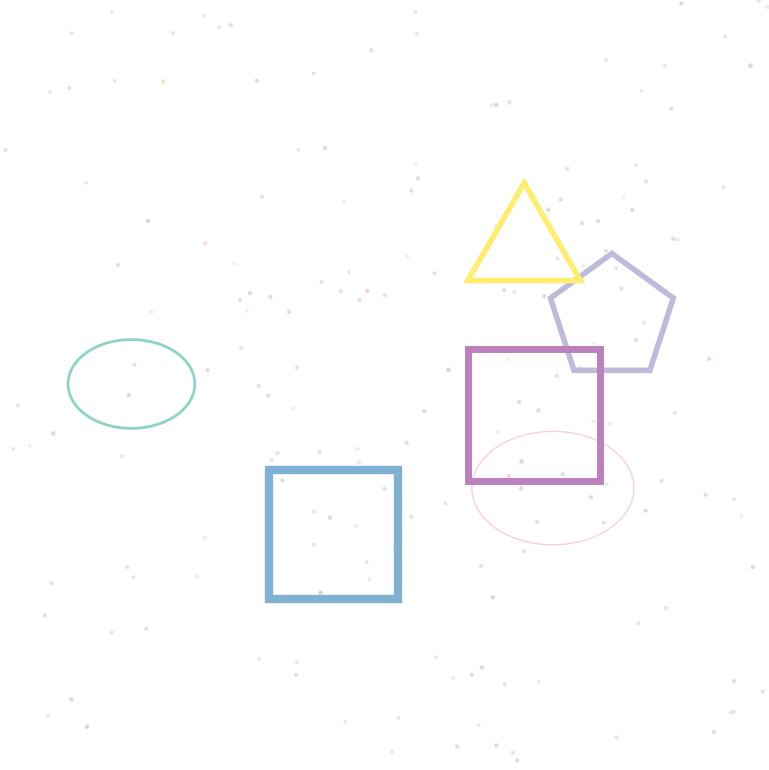[{"shape": "oval", "thickness": 1, "radius": 0.41, "center": [0.171, 0.501]}, {"shape": "pentagon", "thickness": 2, "radius": 0.42, "center": [0.795, 0.587]}, {"shape": "square", "thickness": 3, "radius": 0.42, "center": [0.433, 0.306]}, {"shape": "oval", "thickness": 0.5, "radius": 0.53, "center": [0.718, 0.366]}, {"shape": "square", "thickness": 2.5, "radius": 0.43, "center": [0.693, 0.461]}, {"shape": "triangle", "thickness": 2, "radius": 0.42, "center": [0.681, 0.678]}]